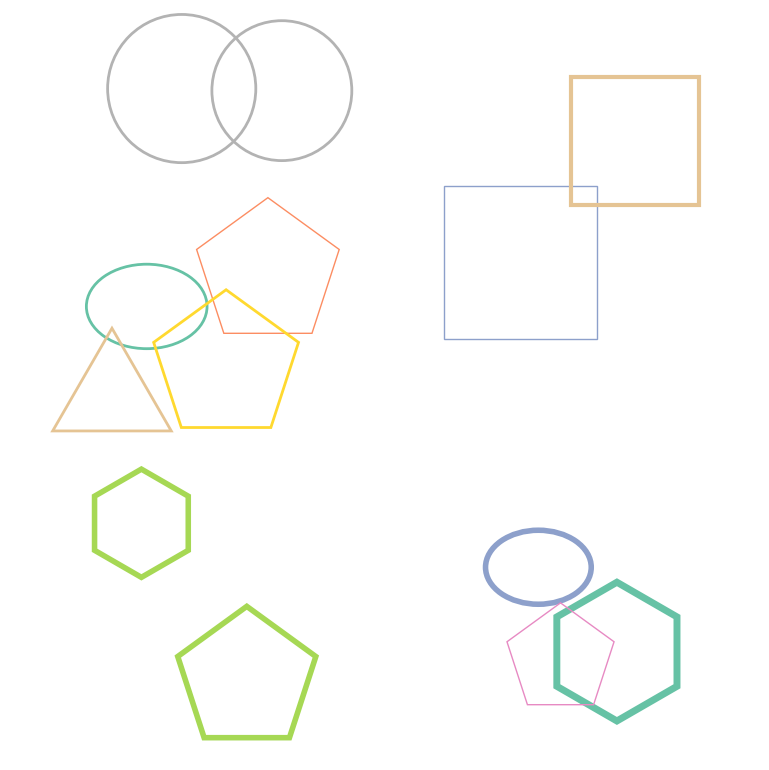[{"shape": "hexagon", "thickness": 2.5, "radius": 0.45, "center": [0.801, 0.154]}, {"shape": "oval", "thickness": 1, "radius": 0.39, "center": [0.191, 0.602]}, {"shape": "pentagon", "thickness": 0.5, "radius": 0.49, "center": [0.348, 0.646]}, {"shape": "square", "thickness": 0.5, "radius": 0.5, "center": [0.676, 0.66]}, {"shape": "oval", "thickness": 2, "radius": 0.34, "center": [0.699, 0.263]}, {"shape": "pentagon", "thickness": 0.5, "radius": 0.37, "center": [0.728, 0.144]}, {"shape": "hexagon", "thickness": 2, "radius": 0.35, "center": [0.184, 0.32]}, {"shape": "pentagon", "thickness": 2, "radius": 0.47, "center": [0.32, 0.118]}, {"shape": "pentagon", "thickness": 1, "radius": 0.49, "center": [0.294, 0.525]}, {"shape": "triangle", "thickness": 1, "radius": 0.44, "center": [0.145, 0.485]}, {"shape": "square", "thickness": 1.5, "radius": 0.41, "center": [0.825, 0.817]}, {"shape": "circle", "thickness": 1, "radius": 0.45, "center": [0.366, 0.882]}, {"shape": "circle", "thickness": 1, "radius": 0.48, "center": [0.236, 0.885]}]